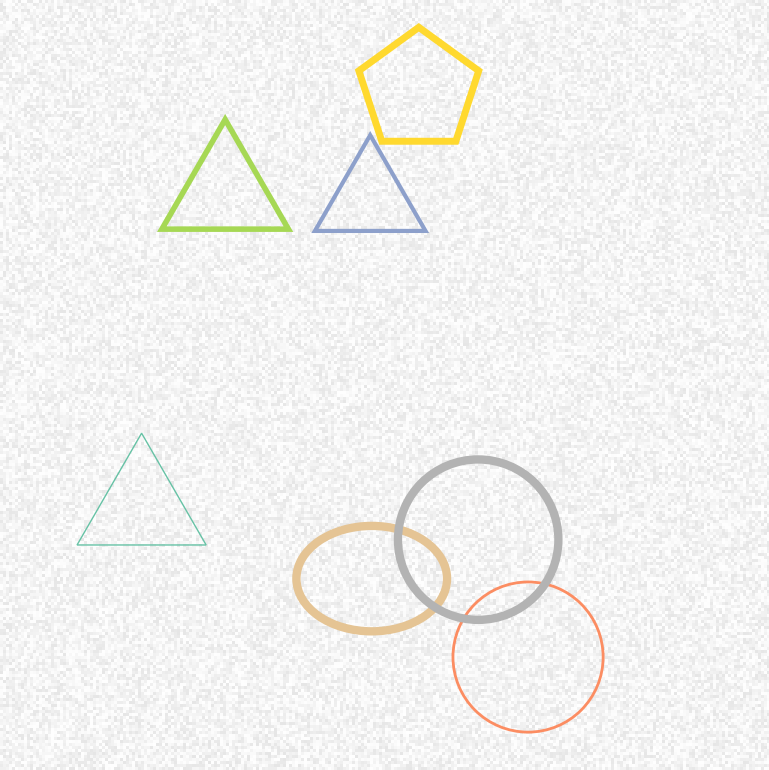[{"shape": "triangle", "thickness": 0.5, "radius": 0.48, "center": [0.184, 0.341]}, {"shape": "circle", "thickness": 1, "radius": 0.49, "center": [0.686, 0.147]}, {"shape": "triangle", "thickness": 1.5, "radius": 0.41, "center": [0.481, 0.742]}, {"shape": "triangle", "thickness": 2, "radius": 0.47, "center": [0.292, 0.75]}, {"shape": "pentagon", "thickness": 2.5, "radius": 0.41, "center": [0.544, 0.883]}, {"shape": "oval", "thickness": 3, "radius": 0.49, "center": [0.483, 0.249]}, {"shape": "circle", "thickness": 3, "radius": 0.52, "center": [0.621, 0.299]}]